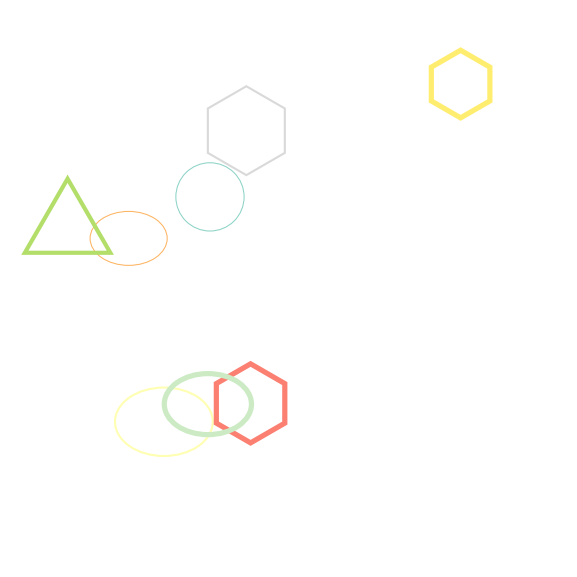[{"shape": "circle", "thickness": 0.5, "radius": 0.3, "center": [0.364, 0.658]}, {"shape": "oval", "thickness": 1, "radius": 0.42, "center": [0.284, 0.269]}, {"shape": "hexagon", "thickness": 2.5, "radius": 0.34, "center": [0.434, 0.301]}, {"shape": "oval", "thickness": 0.5, "radius": 0.33, "center": [0.223, 0.586]}, {"shape": "triangle", "thickness": 2, "radius": 0.43, "center": [0.117, 0.604]}, {"shape": "hexagon", "thickness": 1, "radius": 0.38, "center": [0.427, 0.773]}, {"shape": "oval", "thickness": 2.5, "radius": 0.38, "center": [0.36, 0.299]}, {"shape": "hexagon", "thickness": 2.5, "radius": 0.29, "center": [0.798, 0.854]}]